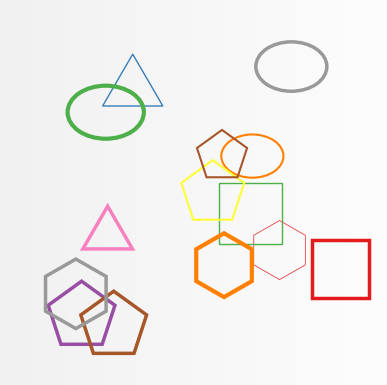[{"shape": "square", "thickness": 2.5, "radius": 0.37, "center": [0.878, 0.301]}, {"shape": "hexagon", "thickness": 0.5, "radius": 0.38, "center": [0.721, 0.35]}, {"shape": "triangle", "thickness": 1, "radius": 0.45, "center": [0.343, 0.77]}, {"shape": "square", "thickness": 1, "radius": 0.4, "center": [0.646, 0.445]}, {"shape": "oval", "thickness": 3, "radius": 0.49, "center": [0.273, 0.709]}, {"shape": "pentagon", "thickness": 2.5, "radius": 0.45, "center": [0.211, 0.179]}, {"shape": "hexagon", "thickness": 3, "radius": 0.41, "center": [0.578, 0.311]}, {"shape": "oval", "thickness": 1.5, "radius": 0.4, "center": [0.651, 0.595]}, {"shape": "pentagon", "thickness": 1.5, "radius": 0.43, "center": [0.549, 0.498]}, {"shape": "pentagon", "thickness": 1.5, "radius": 0.34, "center": [0.573, 0.595]}, {"shape": "pentagon", "thickness": 2.5, "radius": 0.45, "center": [0.293, 0.154]}, {"shape": "triangle", "thickness": 2.5, "radius": 0.37, "center": [0.278, 0.39]}, {"shape": "hexagon", "thickness": 2.5, "radius": 0.45, "center": [0.196, 0.237]}, {"shape": "oval", "thickness": 2.5, "radius": 0.46, "center": [0.752, 0.827]}]